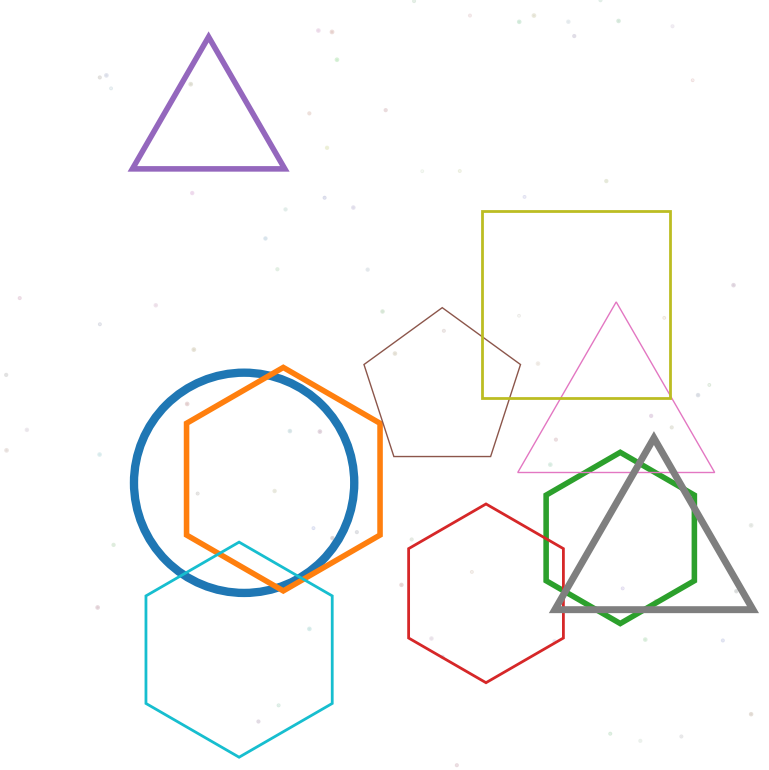[{"shape": "circle", "thickness": 3, "radius": 0.72, "center": [0.317, 0.373]}, {"shape": "hexagon", "thickness": 2, "radius": 0.73, "center": [0.368, 0.378]}, {"shape": "hexagon", "thickness": 2, "radius": 0.56, "center": [0.806, 0.301]}, {"shape": "hexagon", "thickness": 1, "radius": 0.58, "center": [0.631, 0.229]}, {"shape": "triangle", "thickness": 2, "radius": 0.57, "center": [0.271, 0.838]}, {"shape": "pentagon", "thickness": 0.5, "radius": 0.53, "center": [0.574, 0.494]}, {"shape": "triangle", "thickness": 0.5, "radius": 0.74, "center": [0.8, 0.46]}, {"shape": "triangle", "thickness": 2.5, "radius": 0.74, "center": [0.849, 0.283]}, {"shape": "square", "thickness": 1, "radius": 0.61, "center": [0.748, 0.604]}, {"shape": "hexagon", "thickness": 1, "radius": 0.7, "center": [0.311, 0.156]}]